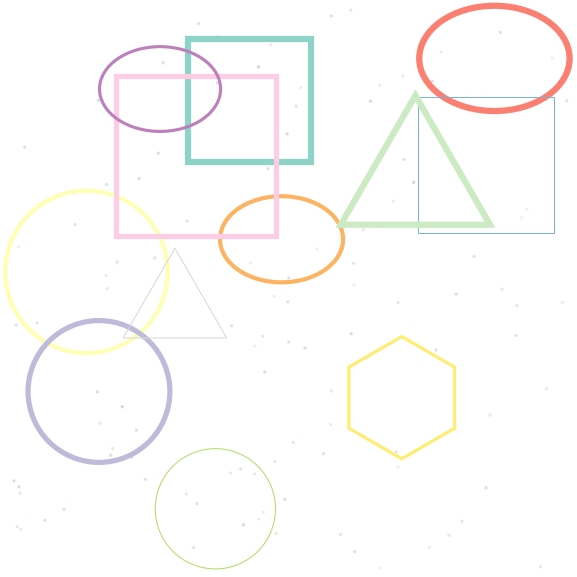[{"shape": "square", "thickness": 3, "radius": 0.53, "center": [0.431, 0.826]}, {"shape": "circle", "thickness": 2, "radius": 0.7, "center": [0.15, 0.528]}, {"shape": "circle", "thickness": 2.5, "radius": 0.61, "center": [0.171, 0.321]}, {"shape": "oval", "thickness": 3, "radius": 0.65, "center": [0.856, 0.898]}, {"shape": "square", "thickness": 0.5, "radius": 0.59, "center": [0.842, 0.714]}, {"shape": "oval", "thickness": 2, "radius": 0.53, "center": [0.488, 0.585]}, {"shape": "circle", "thickness": 0.5, "radius": 0.52, "center": [0.373, 0.118]}, {"shape": "square", "thickness": 2.5, "radius": 0.69, "center": [0.34, 0.728]}, {"shape": "triangle", "thickness": 0.5, "radius": 0.52, "center": [0.303, 0.466]}, {"shape": "oval", "thickness": 1.5, "radius": 0.52, "center": [0.277, 0.845]}, {"shape": "triangle", "thickness": 3, "radius": 0.75, "center": [0.719, 0.685]}, {"shape": "hexagon", "thickness": 1.5, "radius": 0.53, "center": [0.696, 0.311]}]